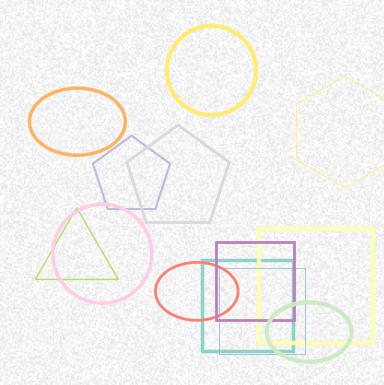[{"shape": "square", "thickness": 2.5, "radius": 0.59, "center": [0.644, 0.206]}, {"shape": "square", "thickness": 3, "radius": 0.74, "center": [0.821, 0.256]}, {"shape": "pentagon", "thickness": 1.5, "radius": 0.53, "center": [0.342, 0.542]}, {"shape": "oval", "thickness": 2, "radius": 0.54, "center": [0.511, 0.243]}, {"shape": "square", "thickness": 0.5, "radius": 0.56, "center": [0.681, 0.192]}, {"shape": "oval", "thickness": 2.5, "radius": 0.62, "center": [0.201, 0.684]}, {"shape": "triangle", "thickness": 1, "radius": 0.62, "center": [0.199, 0.336]}, {"shape": "circle", "thickness": 2.5, "radius": 0.64, "center": [0.266, 0.341]}, {"shape": "pentagon", "thickness": 2, "radius": 0.7, "center": [0.462, 0.535]}, {"shape": "square", "thickness": 2, "radius": 0.51, "center": [0.663, 0.27]}, {"shape": "oval", "thickness": 3, "radius": 0.55, "center": [0.803, 0.137]}, {"shape": "circle", "thickness": 3, "radius": 0.58, "center": [0.549, 0.817]}, {"shape": "hexagon", "thickness": 0.5, "radius": 0.73, "center": [0.896, 0.657]}]